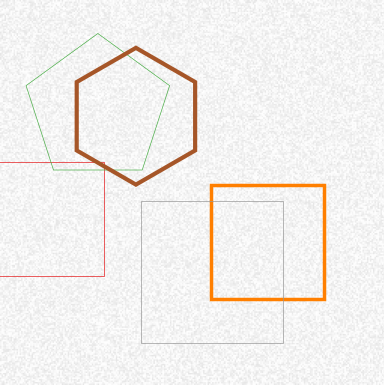[{"shape": "square", "thickness": 0.5, "radius": 0.75, "center": [0.122, 0.431]}, {"shape": "pentagon", "thickness": 0.5, "radius": 0.98, "center": [0.254, 0.717]}, {"shape": "square", "thickness": 2.5, "radius": 0.74, "center": [0.695, 0.372]}, {"shape": "hexagon", "thickness": 3, "radius": 0.89, "center": [0.353, 0.698]}, {"shape": "square", "thickness": 0.5, "radius": 0.92, "center": [0.552, 0.294]}]